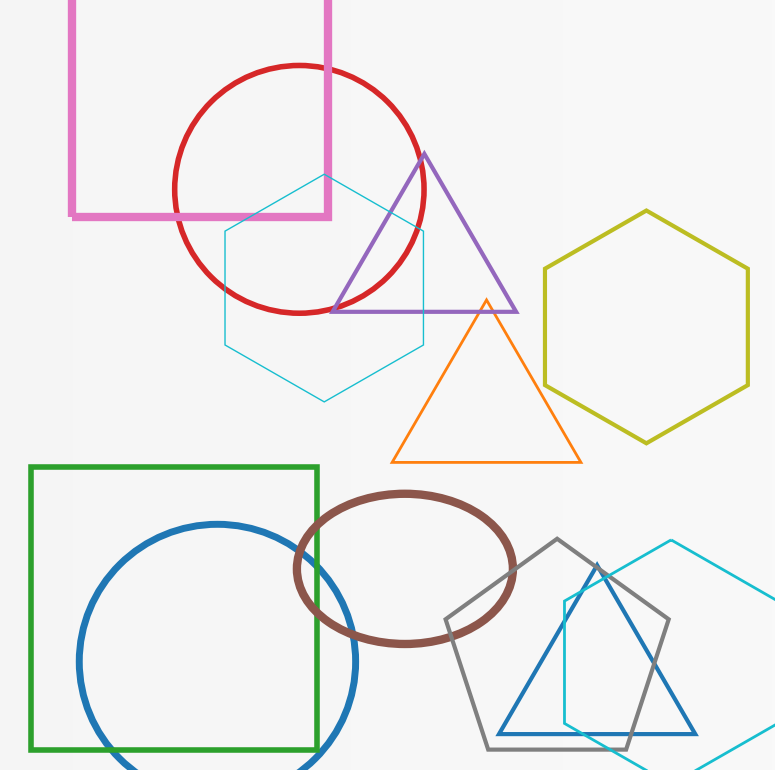[{"shape": "triangle", "thickness": 1.5, "radius": 0.73, "center": [0.77, 0.12]}, {"shape": "circle", "thickness": 2.5, "radius": 0.89, "center": [0.281, 0.141]}, {"shape": "triangle", "thickness": 1, "radius": 0.7, "center": [0.628, 0.47]}, {"shape": "square", "thickness": 2, "radius": 0.92, "center": [0.225, 0.21]}, {"shape": "circle", "thickness": 2, "radius": 0.8, "center": [0.386, 0.754]}, {"shape": "triangle", "thickness": 1.5, "radius": 0.68, "center": [0.548, 0.663]}, {"shape": "oval", "thickness": 3, "radius": 0.7, "center": [0.522, 0.261]}, {"shape": "square", "thickness": 3, "radius": 0.82, "center": [0.258, 0.883]}, {"shape": "pentagon", "thickness": 1.5, "radius": 0.76, "center": [0.719, 0.149]}, {"shape": "hexagon", "thickness": 1.5, "radius": 0.76, "center": [0.834, 0.575]}, {"shape": "hexagon", "thickness": 0.5, "radius": 0.74, "center": [0.418, 0.626]}, {"shape": "hexagon", "thickness": 1, "radius": 0.79, "center": [0.866, 0.14]}]